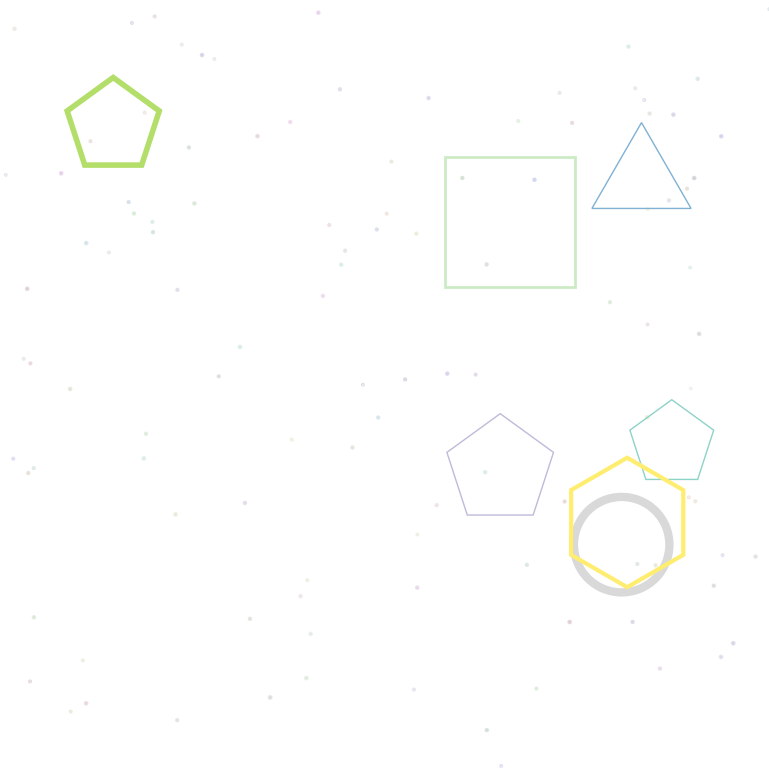[{"shape": "pentagon", "thickness": 0.5, "radius": 0.29, "center": [0.872, 0.424]}, {"shape": "pentagon", "thickness": 0.5, "radius": 0.36, "center": [0.65, 0.39]}, {"shape": "triangle", "thickness": 0.5, "radius": 0.37, "center": [0.833, 0.766]}, {"shape": "pentagon", "thickness": 2, "radius": 0.31, "center": [0.147, 0.836]}, {"shape": "circle", "thickness": 3, "radius": 0.31, "center": [0.807, 0.293]}, {"shape": "square", "thickness": 1, "radius": 0.42, "center": [0.662, 0.712]}, {"shape": "hexagon", "thickness": 1.5, "radius": 0.42, "center": [0.815, 0.321]}]